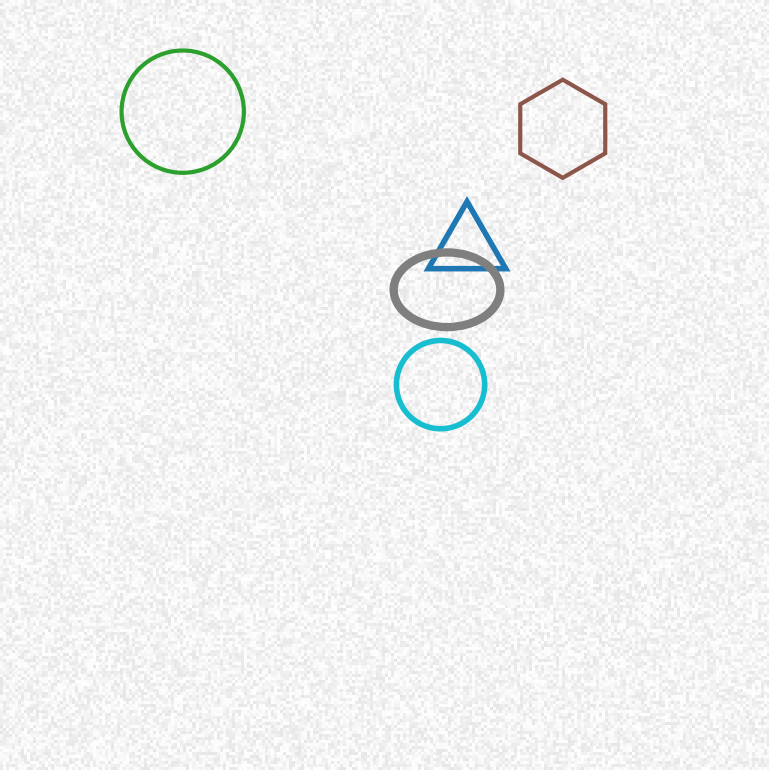[{"shape": "triangle", "thickness": 2, "radius": 0.29, "center": [0.607, 0.68]}, {"shape": "circle", "thickness": 1.5, "radius": 0.4, "center": [0.237, 0.855]}, {"shape": "hexagon", "thickness": 1.5, "radius": 0.32, "center": [0.731, 0.833]}, {"shape": "oval", "thickness": 3, "radius": 0.35, "center": [0.581, 0.624]}, {"shape": "circle", "thickness": 2, "radius": 0.29, "center": [0.572, 0.501]}]